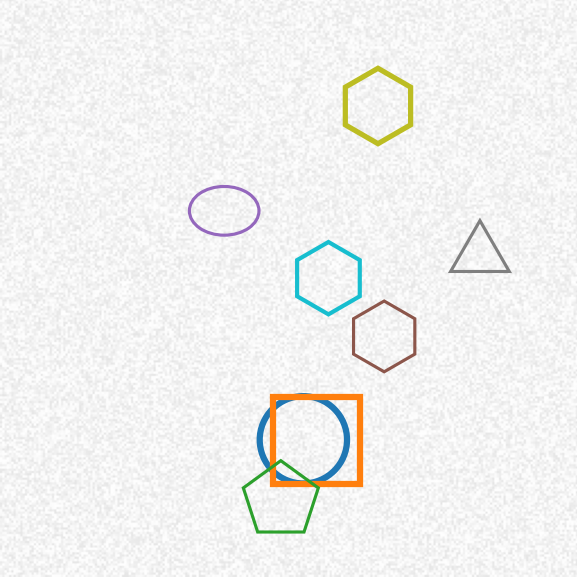[{"shape": "circle", "thickness": 3, "radius": 0.38, "center": [0.525, 0.238]}, {"shape": "square", "thickness": 3, "radius": 0.37, "center": [0.548, 0.236]}, {"shape": "pentagon", "thickness": 1.5, "radius": 0.34, "center": [0.486, 0.133]}, {"shape": "oval", "thickness": 1.5, "radius": 0.3, "center": [0.388, 0.634]}, {"shape": "hexagon", "thickness": 1.5, "radius": 0.31, "center": [0.665, 0.417]}, {"shape": "triangle", "thickness": 1.5, "radius": 0.29, "center": [0.831, 0.558]}, {"shape": "hexagon", "thickness": 2.5, "radius": 0.33, "center": [0.654, 0.816]}, {"shape": "hexagon", "thickness": 2, "radius": 0.31, "center": [0.569, 0.517]}]